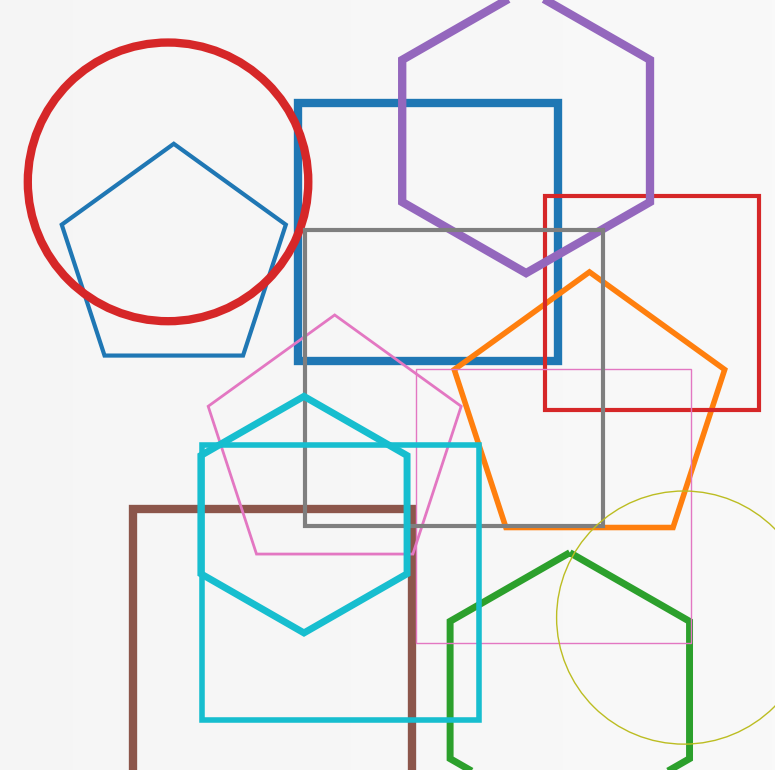[{"shape": "square", "thickness": 3, "radius": 0.84, "center": [0.552, 0.698]}, {"shape": "pentagon", "thickness": 1.5, "radius": 0.76, "center": [0.224, 0.661]}, {"shape": "pentagon", "thickness": 2, "radius": 0.92, "center": [0.761, 0.463]}, {"shape": "hexagon", "thickness": 2.5, "radius": 0.89, "center": [0.735, 0.104]}, {"shape": "square", "thickness": 1.5, "radius": 0.69, "center": [0.841, 0.606]}, {"shape": "circle", "thickness": 3, "radius": 0.9, "center": [0.217, 0.764]}, {"shape": "hexagon", "thickness": 3, "radius": 0.92, "center": [0.679, 0.83]}, {"shape": "square", "thickness": 3, "radius": 0.9, "center": [0.352, 0.16]}, {"shape": "pentagon", "thickness": 1, "radius": 0.86, "center": [0.432, 0.419]}, {"shape": "square", "thickness": 0.5, "radius": 0.89, "center": [0.714, 0.343]}, {"shape": "square", "thickness": 1.5, "radius": 0.96, "center": [0.586, 0.509]}, {"shape": "circle", "thickness": 0.5, "radius": 0.82, "center": [0.883, 0.198]}, {"shape": "hexagon", "thickness": 2.5, "radius": 0.77, "center": [0.392, 0.332]}, {"shape": "square", "thickness": 2, "radius": 0.89, "center": [0.44, 0.244]}]